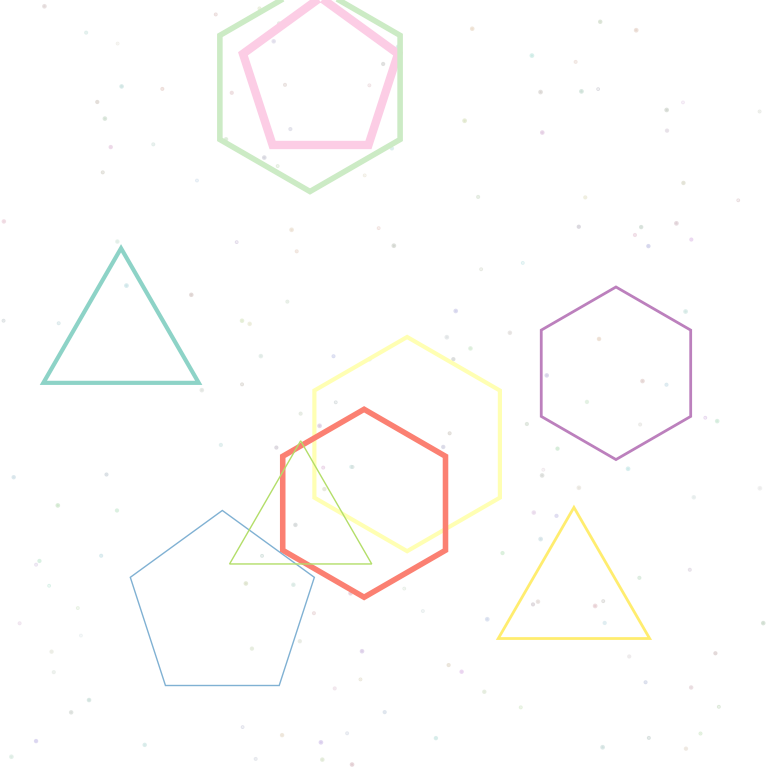[{"shape": "triangle", "thickness": 1.5, "radius": 0.58, "center": [0.157, 0.561]}, {"shape": "hexagon", "thickness": 1.5, "radius": 0.7, "center": [0.529, 0.423]}, {"shape": "hexagon", "thickness": 2, "radius": 0.61, "center": [0.473, 0.346]}, {"shape": "pentagon", "thickness": 0.5, "radius": 0.63, "center": [0.289, 0.211]}, {"shape": "triangle", "thickness": 0.5, "radius": 0.53, "center": [0.39, 0.321]}, {"shape": "pentagon", "thickness": 3, "radius": 0.53, "center": [0.416, 0.897]}, {"shape": "hexagon", "thickness": 1, "radius": 0.56, "center": [0.8, 0.515]}, {"shape": "hexagon", "thickness": 2, "radius": 0.68, "center": [0.403, 0.886]}, {"shape": "triangle", "thickness": 1, "radius": 0.57, "center": [0.745, 0.228]}]